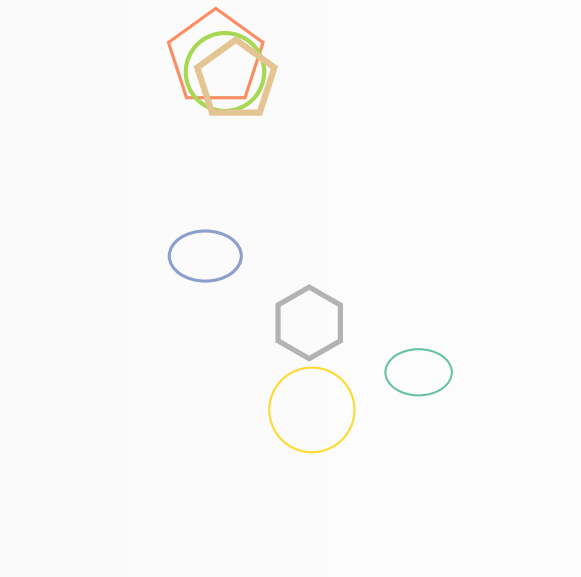[{"shape": "oval", "thickness": 1, "radius": 0.29, "center": [0.72, 0.354]}, {"shape": "pentagon", "thickness": 1.5, "radius": 0.43, "center": [0.371, 0.899]}, {"shape": "oval", "thickness": 1.5, "radius": 0.31, "center": [0.353, 0.556]}, {"shape": "circle", "thickness": 2, "radius": 0.34, "center": [0.387, 0.874]}, {"shape": "circle", "thickness": 1, "radius": 0.37, "center": [0.537, 0.289]}, {"shape": "pentagon", "thickness": 3, "radius": 0.35, "center": [0.406, 0.861]}, {"shape": "hexagon", "thickness": 2.5, "radius": 0.31, "center": [0.532, 0.44]}]